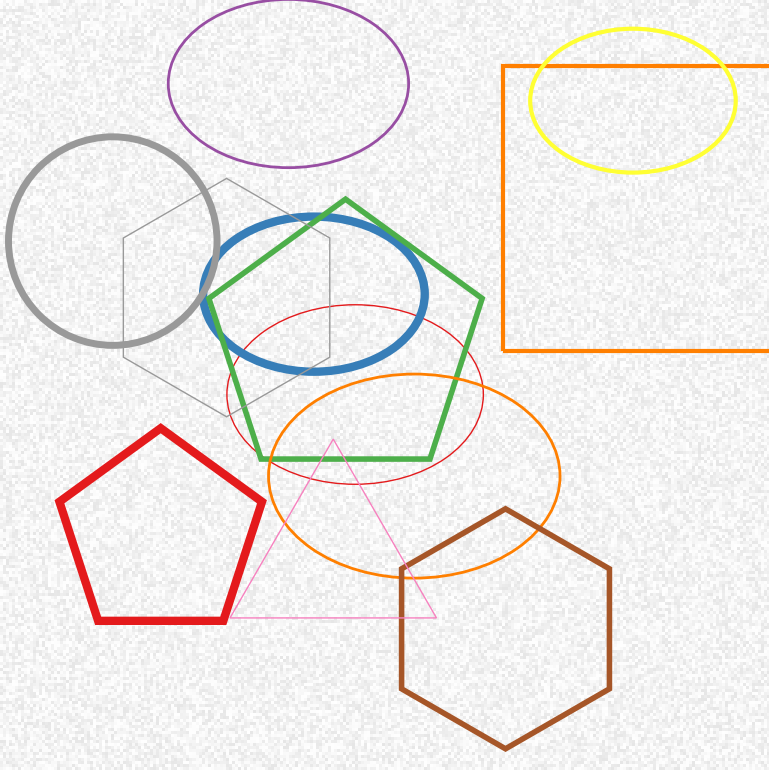[{"shape": "pentagon", "thickness": 3, "radius": 0.69, "center": [0.209, 0.306]}, {"shape": "oval", "thickness": 0.5, "radius": 0.83, "center": [0.461, 0.488]}, {"shape": "oval", "thickness": 3, "radius": 0.72, "center": [0.408, 0.618]}, {"shape": "pentagon", "thickness": 2, "radius": 0.93, "center": [0.449, 0.555]}, {"shape": "oval", "thickness": 1, "radius": 0.78, "center": [0.375, 0.892]}, {"shape": "oval", "thickness": 1, "radius": 0.95, "center": [0.538, 0.382]}, {"shape": "square", "thickness": 1.5, "radius": 0.92, "center": [0.838, 0.729]}, {"shape": "oval", "thickness": 1.5, "radius": 0.67, "center": [0.822, 0.869]}, {"shape": "hexagon", "thickness": 2, "radius": 0.78, "center": [0.657, 0.183]}, {"shape": "triangle", "thickness": 0.5, "radius": 0.77, "center": [0.433, 0.275]}, {"shape": "circle", "thickness": 2.5, "radius": 0.68, "center": [0.146, 0.687]}, {"shape": "hexagon", "thickness": 0.5, "radius": 0.77, "center": [0.294, 0.614]}]